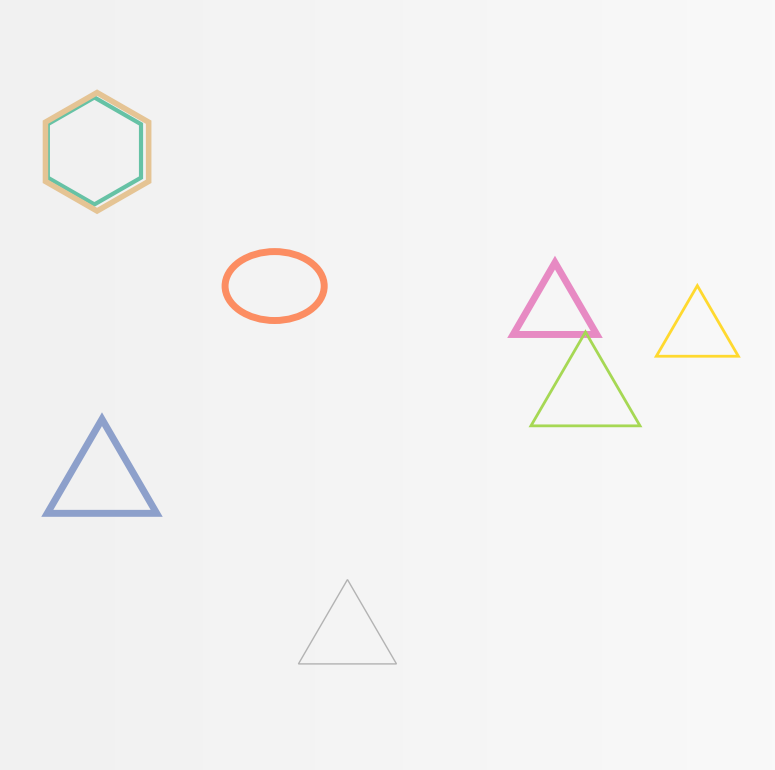[{"shape": "hexagon", "thickness": 1.5, "radius": 0.35, "center": [0.122, 0.804]}, {"shape": "oval", "thickness": 2.5, "radius": 0.32, "center": [0.354, 0.629]}, {"shape": "triangle", "thickness": 2.5, "radius": 0.41, "center": [0.132, 0.374]}, {"shape": "triangle", "thickness": 2.5, "radius": 0.31, "center": [0.716, 0.597]}, {"shape": "triangle", "thickness": 1, "radius": 0.41, "center": [0.755, 0.488]}, {"shape": "triangle", "thickness": 1, "radius": 0.31, "center": [0.9, 0.568]}, {"shape": "hexagon", "thickness": 2, "radius": 0.38, "center": [0.125, 0.803]}, {"shape": "triangle", "thickness": 0.5, "radius": 0.37, "center": [0.448, 0.174]}]